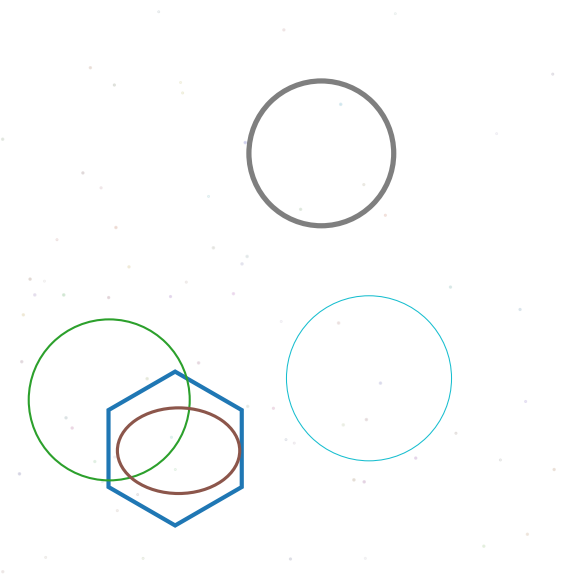[{"shape": "hexagon", "thickness": 2, "radius": 0.67, "center": [0.303, 0.222]}, {"shape": "circle", "thickness": 1, "radius": 0.7, "center": [0.189, 0.307]}, {"shape": "oval", "thickness": 1.5, "radius": 0.53, "center": [0.309, 0.219]}, {"shape": "circle", "thickness": 2.5, "radius": 0.63, "center": [0.556, 0.734]}, {"shape": "circle", "thickness": 0.5, "radius": 0.71, "center": [0.639, 0.344]}]